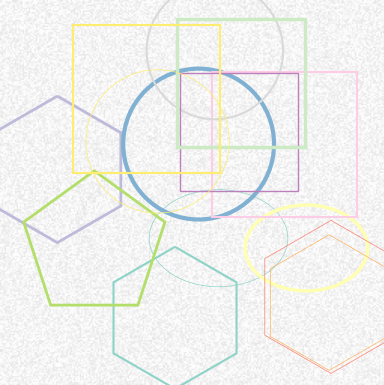[{"shape": "oval", "thickness": 0.5, "radius": 0.9, "center": [0.568, 0.381]}, {"shape": "hexagon", "thickness": 1.5, "radius": 0.92, "center": [0.455, 0.174]}, {"shape": "oval", "thickness": 2.5, "radius": 0.8, "center": [0.796, 0.356]}, {"shape": "hexagon", "thickness": 2, "radius": 0.95, "center": [0.149, 0.56]}, {"shape": "hexagon", "thickness": 0.5, "radius": 0.99, "center": [0.86, 0.229]}, {"shape": "circle", "thickness": 3, "radius": 0.98, "center": [0.516, 0.626]}, {"shape": "hexagon", "thickness": 0.5, "radius": 0.88, "center": [0.855, 0.214]}, {"shape": "pentagon", "thickness": 2, "radius": 0.96, "center": [0.245, 0.364]}, {"shape": "square", "thickness": 1.5, "radius": 0.94, "center": [0.739, 0.625]}, {"shape": "circle", "thickness": 1.5, "radius": 0.89, "center": [0.558, 0.868]}, {"shape": "square", "thickness": 1, "radius": 0.76, "center": [0.62, 0.657]}, {"shape": "square", "thickness": 2.5, "radius": 0.83, "center": [0.627, 0.784]}, {"shape": "square", "thickness": 1.5, "radius": 0.96, "center": [0.38, 0.742]}, {"shape": "circle", "thickness": 0.5, "radius": 0.93, "center": [0.409, 0.633]}]